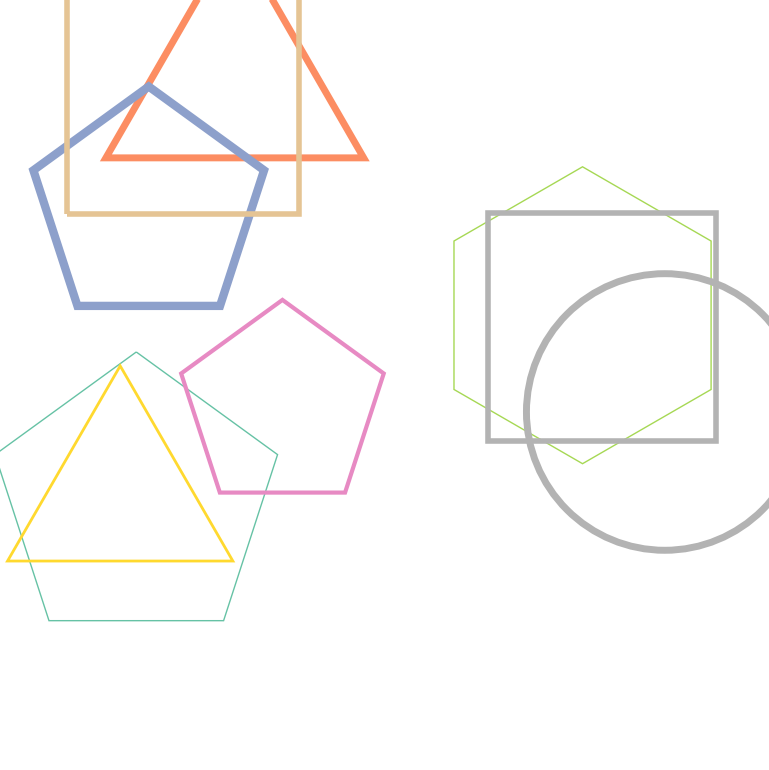[{"shape": "pentagon", "thickness": 0.5, "radius": 0.96, "center": [0.177, 0.35]}, {"shape": "triangle", "thickness": 2.5, "radius": 0.97, "center": [0.305, 0.892]}, {"shape": "pentagon", "thickness": 3, "radius": 0.79, "center": [0.193, 0.73]}, {"shape": "pentagon", "thickness": 1.5, "radius": 0.69, "center": [0.367, 0.472]}, {"shape": "hexagon", "thickness": 0.5, "radius": 0.96, "center": [0.757, 0.591]}, {"shape": "triangle", "thickness": 1, "radius": 0.84, "center": [0.156, 0.356]}, {"shape": "square", "thickness": 2, "radius": 0.75, "center": [0.238, 0.873]}, {"shape": "square", "thickness": 2, "radius": 0.74, "center": [0.782, 0.575]}, {"shape": "circle", "thickness": 2.5, "radius": 0.9, "center": [0.863, 0.465]}]